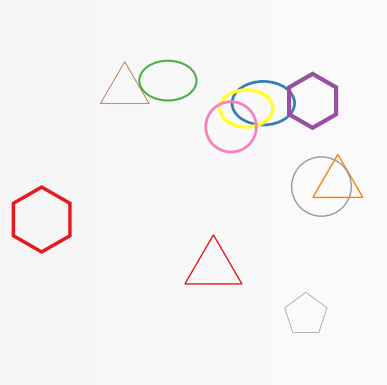[{"shape": "triangle", "thickness": 1, "radius": 0.42, "center": [0.551, 0.305]}, {"shape": "hexagon", "thickness": 2.5, "radius": 0.42, "center": [0.108, 0.43]}, {"shape": "oval", "thickness": 2, "radius": 0.4, "center": [0.679, 0.732]}, {"shape": "oval", "thickness": 1.5, "radius": 0.37, "center": [0.433, 0.791]}, {"shape": "hexagon", "thickness": 3, "radius": 0.35, "center": [0.807, 0.738]}, {"shape": "triangle", "thickness": 1, "radius": 0.37, "center": [0.872, 0.524]}, {"shape": "oval", "thickness": 2.5, "radius": 0.34, "center": [0.636, 0.718]}, {"shape": "triangle", "thickness": 0.5, "radius": 0.36, "center": [0.322, 0.767]}, {"shape": "circle", "thickness": 2, "radius": 0.33, "center": [0.596, 0.67]}, {"shape": "circle", "thickness": 1, "radius": 0.39, "center": [0.83, 0.515]}, {"shape": "pentagon", "thickness": 0.5, "radius": 0.29, "center": [0.789, 0.183]}]